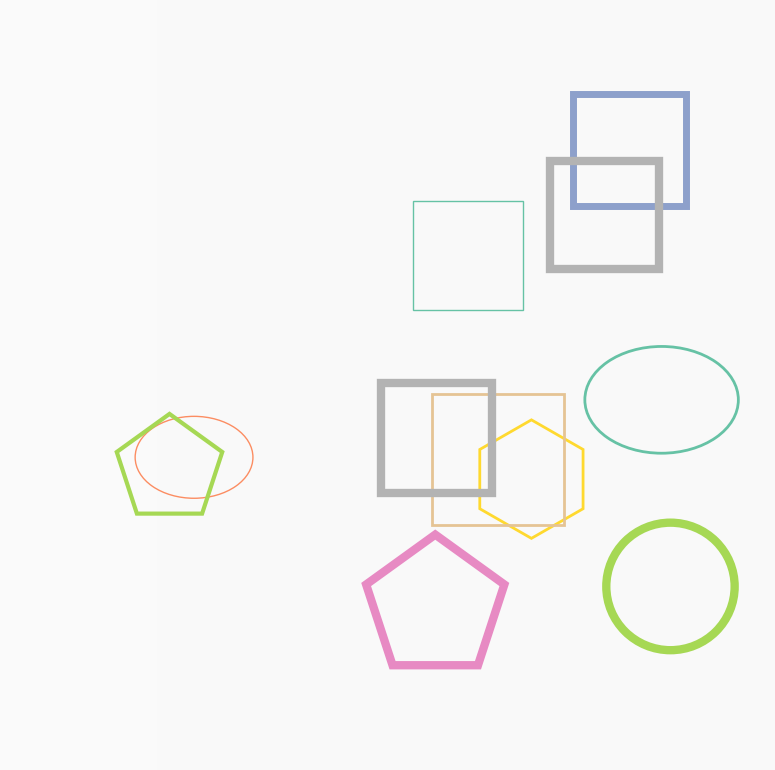[{"shape": "square", "thickness": 0.5, "radius": 0.35, "center": [0.604, 0.668]}, {"shape": "oval", "thickness": 1, "radius": 0.5, "center": [0.854, 0.481]}, {"shape": "oval", "thickness": 0.5, "radius": 0.38, "center": [0.25, 0.406]}, {"shape": "square", "thickness": 2.5, "radius": 0.37, "center": [0.813, 0.805]}, {"shape": "pentagon", "thickness": 3, "radius": 0.47, "center": [0.562, 0.212]}, {"shape": "circle", "thickness": 3, "radius": 0.41, "center": [0.865, 0.238]}, {"shape": "pentagon", "thickness": 1.5, "radius": 0.36, "center": [0.219, 0.391]}, {"shape": "hexagon", "thickness": 1, "radius": 0.38, "center": [0.686, 0.378]}, {"shape": "square", "thickness": 1, "radius": 0.42, "center": [0.642, 0.403]}, {"shape": "square", "thickness": 3, "radius": 0.36, "center": [0.564, 0.431]}, {"shape": "square", "thickness": 3, "radius": 0.35, "center": [0.78, 0.721]}]